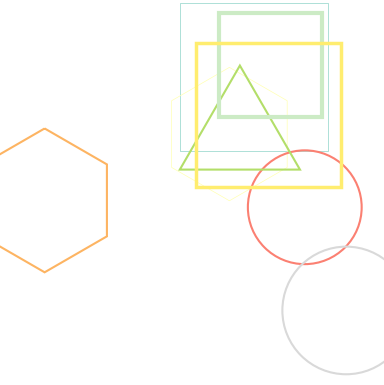[{"shape": "square", "thickness": 0.5, "radius": 0.96, "center": [0.661, 0.8]}, {"shape": "hexagon", "thickness": 0.5, "radius": 0.87, "center": [0.596, 0.652]}, {"shape": "circle", "thickness": 1.5, "radius": 0.74, "center": [0.792, 0.462]}, {"shape": "hexagon", "thickness": 1.5, "radius": 0.93, "center": [0.116, 0.48]}, {"shape": "triangle", "thickness": 1.5, "radius": 0.9, "center": [0.623, 0.65]}, {"shape": "circle", "thickness": 1.5, "radius": 0.83, "center": [0.899, 0.194]}, {"shape": "square", "thickness": 3, "radius": 0.67, "center": [0.702, 0.831]}, {"shape": "square", "thickness": 2.5, "radius": 0.94, "center": [0.697, 0.701]}]